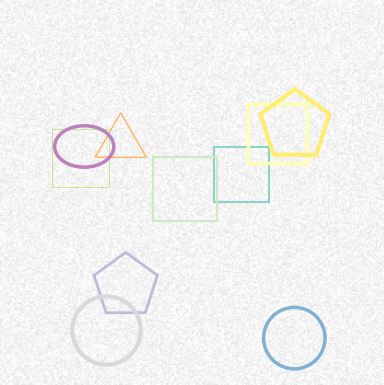[{"shape": "square", "thickness": 1.5, "radius": 0.36, "center": [0.627, 0.546]}, {"shape": "square", "thickness": 2.5, "radius": 0.38, "center": [0.721, 0.652]}, {"shape": "pentagon", "thickness": 2, "radius": 0.43, "center": [0.327, 0.258]}, {"shape": "circle", "thickness": 2.5, "radius": 0.4, "center": [0.765, 0.122]}, {"shape": "triangle", "thickness": 1, "radius": 0.38, "center": [0.314, 0.63]}, {"shape": "square", "thickness": 0.5, "radius": 0.37, "center": [0.209, 0.59]}, {"shape": "circle", "thickness": 3, "radius": 0.44, "center": [0.277, 0.142]}, {"shape": "oval", "thickness": 2.5, "radius": 0.38, "center": [0.219, 0.62]}, {"shape": "square", "thickness": 1.5, "radius": 0.42, "center": [0.481, 0.509]}, {"shape": "pentagon", "thickness": 3, "radius": 0.47, "center": [0.766, 0.674]}]